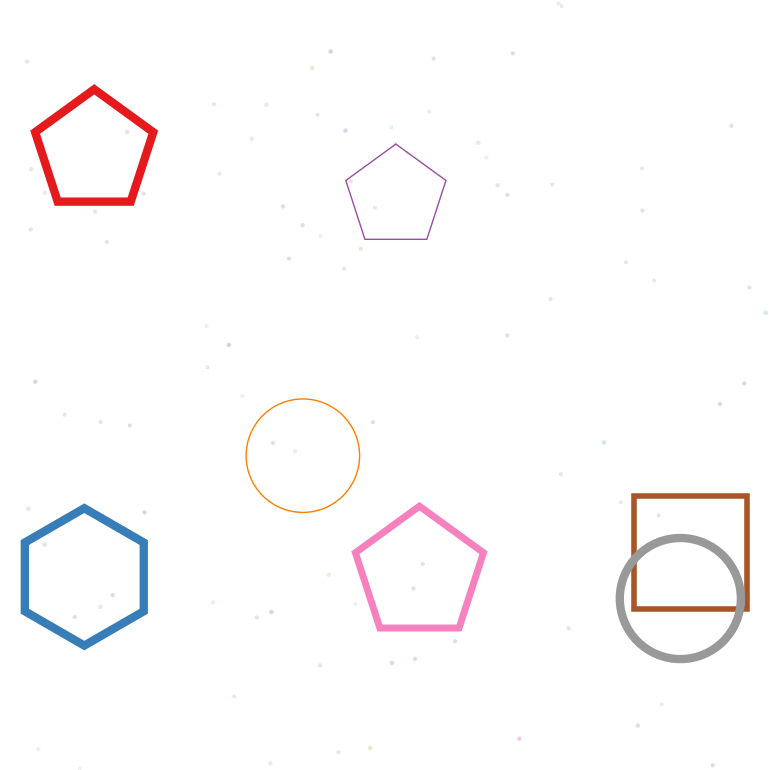[{"shape": "pentagon", "thickness": 3, "radius": 0.4, "center": [0.122, 0.803]}, {"shape": "hexagon", "thickness": 3, "radius": 0.45, "center": [0.109, 0.251]}, {"shape": "pentagon", "thickness": 0.5, "radius": 0.34, "center": [0.514, 0.745]}, {"shape": "circle", "thickness": 0.5, "radius": 0.37, "center": [0.393, 0.408]}, {"shape": "square", "thickness": 2, "radius": 0.37, "center": [0.897, 0.283]}, {"shape": "pentagon", "thickness": 2.5, "radius": 0.44, "center": [0.545, 0.255]}, {"shape": "circle", "thickness": 3, "radius": 0.39, "center": [0.884, 0.223]}]